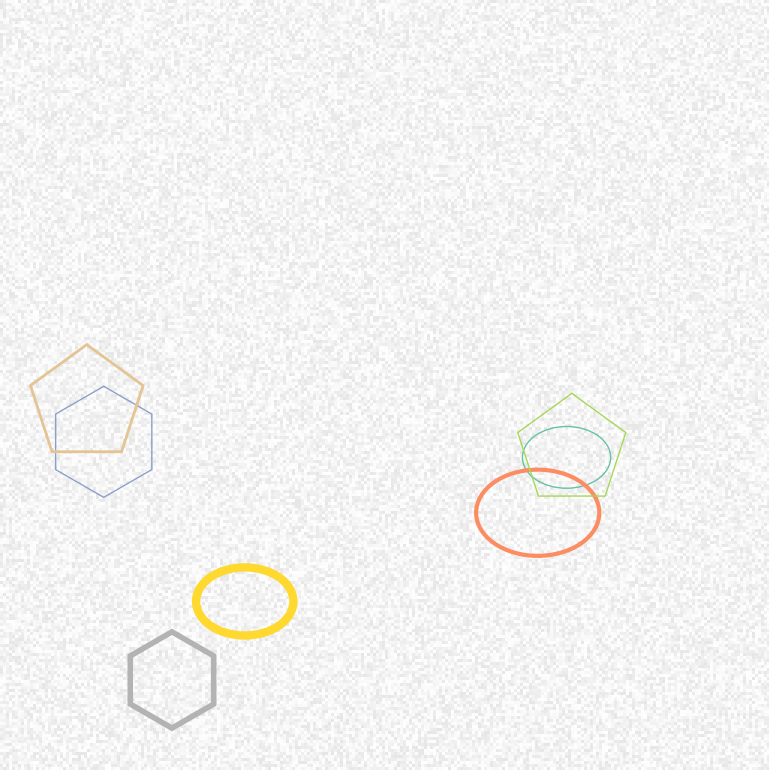[{"shape": "oval", "thickness": 0.5, "radius": 0.29, "center": [0.736, 0.406]}, {"shape": "oval", "thickness": 1.5, "radius": 0.4, "center": [0.698, 0.334]}, {"shape": "hexagon", "thickness": 0.5, "radius": 0.36, "center": [0.135, 0.426]}, {"shape": "pentagon", "thickness": 0.5, "radius": 0.37, "center": [0.743, 0.415]}, {"shape": "oval", "thickness": 3, "radius": 0.32, "center": [0.318, 0.219]}, {"shape": "pentagon", "thickness": 1, "radius": 0.38, "center": [0.113, 0.476]}, {"shape": "hexagon", "thickness": 2, "radius": 0.31, "center": [0.223, 0.117]}]